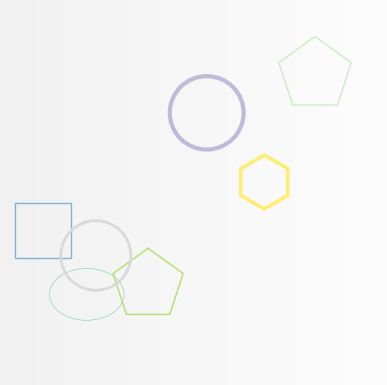[{"shape": "oval", "thickness": 0.5, "radius": 0.48, "center": [0.224, 0.235]}, {"shape": "circle", "thickness": 3, "radius": 0.48, "center": [0.533, 0.707]}, {"shape": "square", "thickness": 1, "radius": 0.36, "center": [0.111, 0.401]}, {"shape": "pentagon", "thickness": 1, "radius": 0.47, "center": [0.382, 0.26]}, {"shape": "circle", "thickness": 2, "radius": 0.45, "center": [0.247, 0.336]}, {"shape": "pentagon", "thickness": 1, "radius": 0.49, "center": [0.813, 0.807]}, {"shape": "hexagon", "thickness": 2.5, "radius": 0.35, "center": [0.682, 0.527]}]